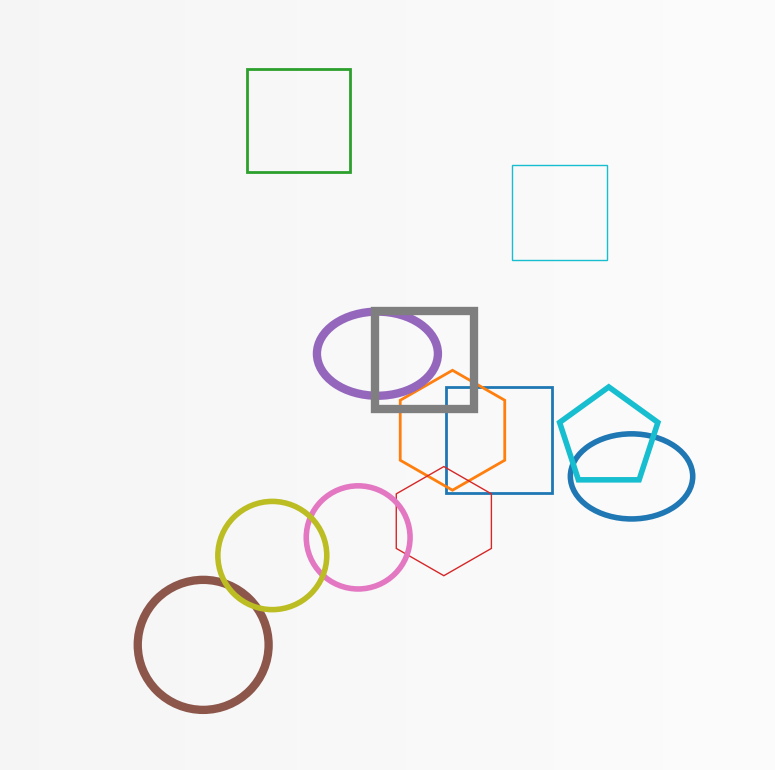[{"shape": "square", "thickness": 1, "radius": 0.34, "center": [0.644, 0.429]}, {"shape": "oval", "thickness": 2, "radius": 0.39, "center": [0.815, 0.381]}, {"shape": "hexagon", "thickness": 1, "radius": 0.39, "center": [0.584, 0.441]}, {"shape": "square", "thickness": 1, "radius": 0.34, "center": [0.385, 0.844]}, {"shape": "hexagon", "thickness": 0.5, "radius": 0.35, "center": [0.573, 0.323]}, {"shape": "oval", "thickness": 3, "radius": 0.39, "center": [0.487, 0.541]}, {"shape": "circle", "thickness": 3, "radius": 0.42, "center": [0.262, 0.163]}, {"shape": "circle", "thickness": 2, "radius": 0.33, "center": [0.462, 0.302]}, {"shape": "square", "thickness": 3, "radius": 0.32, "center": [0.548, 0.533]}, {"shape": "circle", "thickness": 2, "radius": 0.35, "center": [0.351, 0.279]}, {"shape": "square", "thickness": 0.5, "radius": 0.31, "center": [0.722, 0.724]}, {"shape": "pentagon", "thickness": 2, "radius": 0.33, "center": [0.785, 0.431]}]